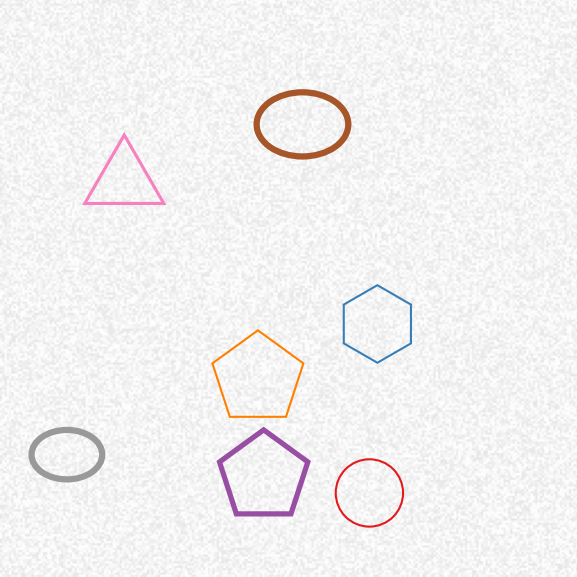[{"shape": "circle", "thickness": 1, "radius": 0.29, "center": [0.64, 0.146]}, {"shape": "hexagon", "thickness": 1, "radius": 0.34, "center": [0.653, 0.438]}, {"shape": "pentagon", "thickness": 2.5, "radius": 0.4, "center": [0.457, 0.174]}, {"shape": "pentagon", "thickness": 1, "radius": 0.41, "center": [0.447, 0.344]}, {"shape": "oval", "thickness": 3, "radius": 0.4, "center": [0.524, 0.784]}, {"shape": "triangle", "thickness": 1.5, "radius": 0.4, "center": [0.215, 0.686]}, {"shape": "oval", "thickness": 3, "radius": 0.31, "center": [0.116, 0.212]}]